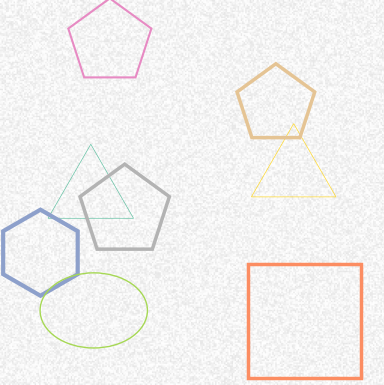[{"shape": "triangle", "thickness": 0.5, "radius": 0.64, "center": [0.236, 0.497]}, {"shape": "square", "thickness": 2.5, "radius": 0.74, "center": [0.791, 0.165]}, {"shape": "hexagon", "thickness": 3, "radius": 0.56, "center": [0.105, 0.344]}, {"shape": "pentagon", "thickness": 1.5, "radius": 0.57, "center": [0.285, 0.891]}, {"shape": "oval", "thickness": 1, "radius": 0.7, "center": [0.244, 0.194]}, {"shape": "triangle", "thickness": 0.5, "radius": 0.63, "center": [0.763, 0.552]}, {"shape": "pentagon", "thickness": 2.5, "radius": 0.53, "center": [0.717, 0.728]}, {"shape": "pentagon", "thickness": 2.5, "radius": 0.61, "center": [0.324, 0.452]}]